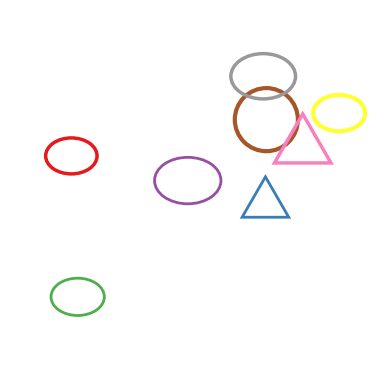[{"shape": "oval", "thickness": 2.5, "radius": 0.33, "center": [0.185, 0.595]}, {"shape": "triangle", "thickness": 2, "radius": 0.35, "center": [0.689, 0.471]}, {"shape": "oval", "thickness": 2, "radius": 0.35, "center": [0.202, 0.229]}, {"shape": "oval", "thickness": 2, "radius": 0.43, "center": [0.488, 0.531]}, {"shape": "oval", "thickness": 3, "radius": 0.34, "center": [0.881, 0.706]}, {"shape": "circle", "thickness": 3, "radius": 0.41, "center": [0.692, 0.689]}, {"shape": "triangle", "thickness": 2.5, "radius": 0.42, "center": [0.786, 0.619]}, {"shape": "oval", "thickness": 2.5, "radius": 0.42, "center": [0.684, 0.802]}]